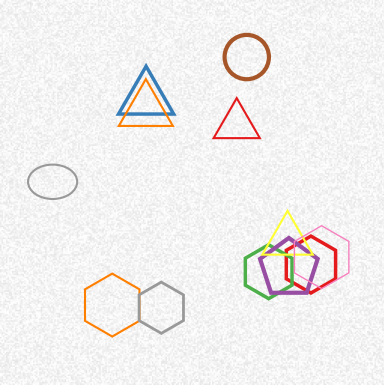[{"shape": "hexagon", "thickness": 2.5, "radius": 0.37, "center": [0.808, 0.313]}, {"shape": "triangle", "thickness": 1.5, "radius": 0.35, "center": [0.615, 0.676]}, {"shape": "triangle", "thickness": 2.5, "radius": 0.41, "center": [0.379, 0.745]}, {"shape": "hexagon", "thickness": 2.5, "radius": 0.35, "center": [0.698, 0.294]}, {"shape": "pentagon", "thickness": 3, "radius": 0.39, "center": [0.75, 0.303]}, {"shape": "hexagon", "thickness": 1.5, "radius": 0.41, "center": [0.292, 0.208]}, {"shape": "triangle", "thickness": 1.5, "radius": 0.41, "center": [0.379, 0.713]}, {"shape": "triangle", "thickness": 1.5, "radius": 0.38, "center": [0.747, 0.376]}, {"shape": "circle", "thickness": 3, "radius": 0.29, "center": [0.641, 0.852]}, {"shape": "hexagon", "thickness": 1, "radius": 0.41, "center": [0.835, 0.332]}, {"shape": "hexagon", "thickness": 2, "radius": 0.33, "center": [0.419, 0.201]}, {"shape": "oval", "thickness": 1.5, "radius": 0.32, "center": [0.137, 0.528]}]